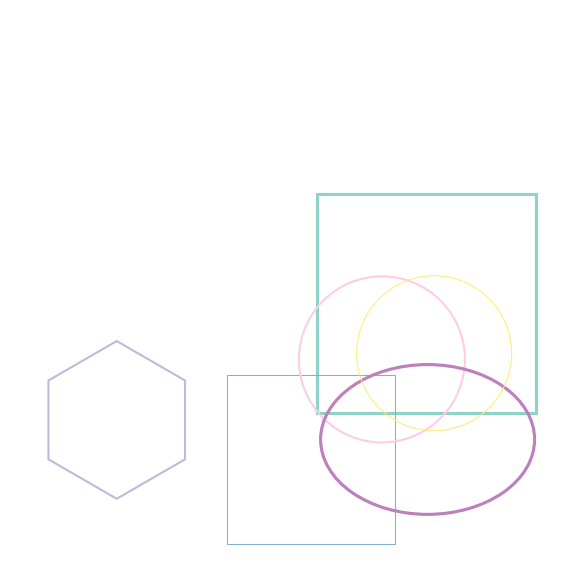[{"shape": "square", "thickness": 1.5, "radius": 0.95, "center": [0.739, 0.473]}, {"shape": "hexagon", "thickness": 1, "radius": 0.68, "center": [0.202, 0.272]}, {"shape": "square", "thickness": 0.5, "radius": 0.73, "center": [0.538, 0.204]}, {"shape": "circle", "thickness": 1, "radius": 0.72, "center": [0.661, 0.377]}, {"shape": "oval", "thickness": 1.5, "radius": 0.93, "center": [0.74, 0.238]}, {"shape": "circle", "thickness": 0.5, "radius": 0.67, "center": [0.752, 0.387]}]